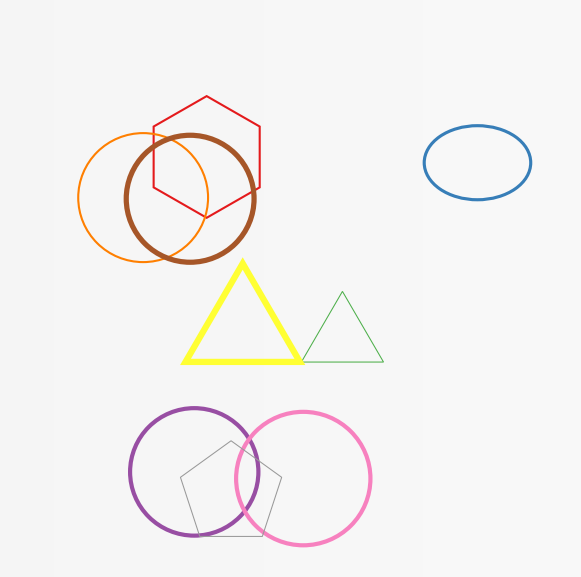[{"shape": "hexagon", "thickness": 1, "radius": 0.53, "center": [0.356, 0.727]}, {"shape": "oval", "thickness": 1.5, "radius": 0.46, "center": [0.821, 0.717]}, {"shape": "triangle", "thickness": 0.5, "radius": 0.41, "center": [0.589, 0.413]}, {"shape": "circle", "thickness": 2, "radius": 0.55, "center": [0.334, 0.182]}, {"shape": "circle", "thickness": 1, "radius": 0.56, "center": [0.246, 0.657]}, {"shape": "triangle", "thickness": 3, "radius": 0.57, "center": [0.418, 0.429]}, {"shape": "circle", "thickness": 2.5, "radius": 0.55, "center": [0.327, 0.655]}, {"shape": "circle", "thickness": 2, "radius": 0.58, "center": [0.522, 0.17]}, {"shape": "pentagon", "thickness": 0.5, "radius": 0.46, "center": [0.398, 0.144]}]